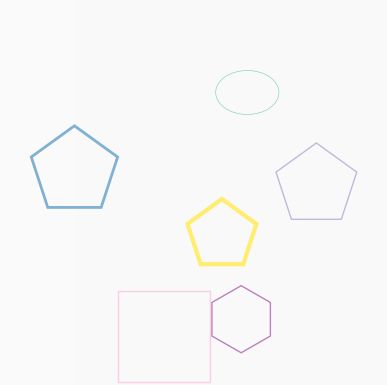[{"shape": "oval", "thickness": 0.5, "radius": 0.41, "center": [0.638, 0.76]}, {"shape": "pentagon", "thickness": 1, "radius": 0.55, "center": [0.816, 0.519]}, {"shape": "pentagon", "thickness": 2, "radius": 0.59, "center": [0.192, 0.556]}, {"shape": "square", "thickness": 1, "radius": 0.59, "center": [0.423, 0.126]}, {"shape": "hexagon", "thickness": 1, "radius": 0.44, "center": [0.622, 0.171]}, {"shape": "pentagon", "thickness": 3, "radius": 0.47, "center": [0.573, 0.389]}]